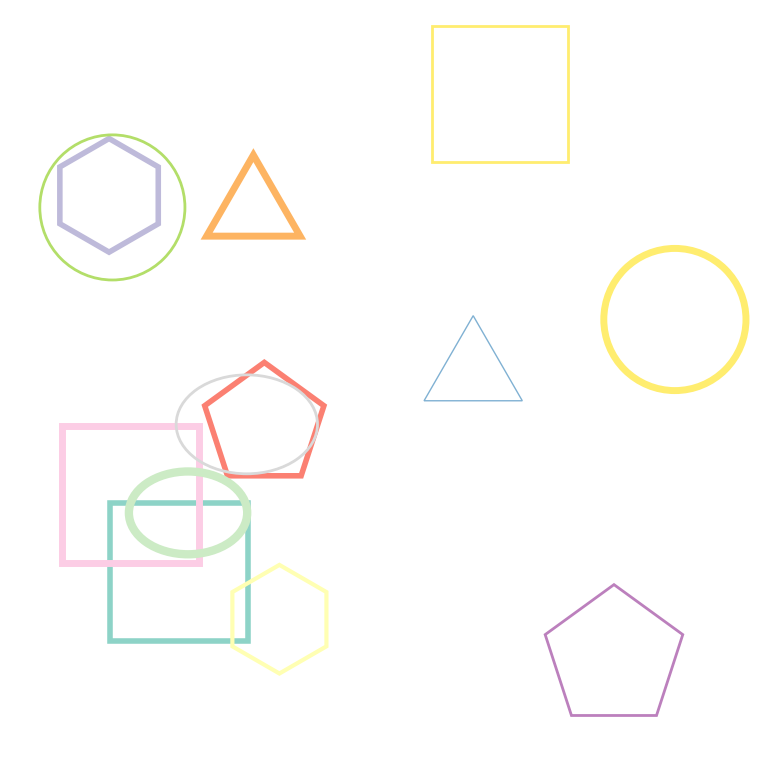[{"shape": "square", "thickness": 2, "radius": 0.45, "center": [0.232, 0.257]}, {"shape": "hexagon", "thickness": 1.5, "radius": 0.35, "center": [0.363, 0.196]}, {"shape": "hexagon", "thickness": 2, "radius": 0.37, "center": [0.142, 0.746]}, {"shape": "pentagon", "thickness": 2, "radius": 0.41, "center": [0.343, 0.448]}, {"shape": "triangle", "thickness": 0.5, "radius": 0.37, "center": [0.615, 0.516]}, {"shape": "triangle", "thickness": 2.5, "radius": 0.35, "center": [0.329, 0.728]}, {"shape": "circle", "thickness": 1, "radius": 0.47, "center": [0.146, 0.731]}, {"shape": "square", "thickness": 2.5, "radius": 0.44, "center": [0.169, 0.358]}, {"shape": "oval", "thickness": 1, "radius": 0.46, "center": [0.321, 0.449]}, {"shape": "pentagon", "thickness": 1, "radius": 0.47, "center": [0.797, 0.147]}, {"shape": "oval", "thickness": 3, "radius": 0.38, "center": [0.244, 0.334]}, {"shape": "square", "thickness": 1, "radius": 0.44, "center": [0.649, 0.878]}, {"shape": "circle", "thickness": 2.5, "radius": 0.46, "center": [0.876, 0.585]}]